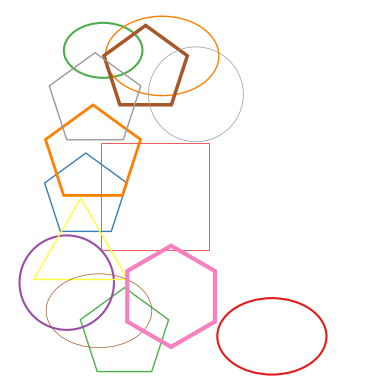[{"shape": "square", "thickness": 0.5, "radius": 0.7, "center": [0.402, 0.49]}, {"shape": "oval", "thickness": 1.5, "radius": 0.71, "center": [0.706, 0.126]}, {"shape": "pentagon", "thickness": 1, "radius": 0.56, "center": [0.223, 0.49]}, {"shape": "pentagon", "thickness": 1, "radius": 0.6, "center": [0.323, 0.132]}, {"shape": "oval", "thickness": 1.5, "radius": 0.51, "center": [0.268, 0.869]}, {"shape": "circle", "thickness": 1.5, "radius": 0.61, "center": [0.173, 0.266]}, {"shape": "pentagon", "thickness": 2, "radius": 0.65, "center": [0.242, 0.598]}, {"shape": "oval", "thickness": 1, "radius": 0.74, "center": [0.421, 0.855]}, {"shape": "triangle", "thickness": 1, "radius": 0.71, "center": [0.21, 0.345]}, {"shape": "oval", "thickness": 0.5, "radius": 0.69, "center": [0.257, 0.193]}, {"shape": "pentagon", "thickness": 2.5, "radius": 0.57, "center": [0.378, 0.82]}, {"shape": "hexagon", "thickness": 3, "radius": 0.66, "center": [0.444, 0.23]}, {"shape": "circle", "thickness": 0.5, "radius": 0.62, "center": [0.509, 0.755]}, {"shape": "pentagon", "thickness": 1, "radius": 0.62, "center": [0.247, 0.738]}]